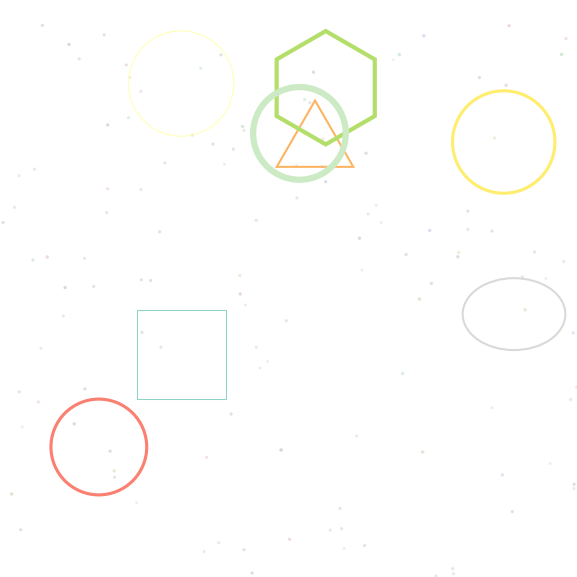[{"shape": "square", "thickness": 0.5, "radius": 0.38, "center": [0.314, 0.385]}, {"shape": "circle", "thickness": 0.5, "radius": 0.46, "center": [0.314, 0.854]}, {"shape": "circle", "thickness": 1.5, "radius": 0.41, "center": [0.171, 0.225]}, {"shape": "triangle", "thickness": 1, "radius": 0.38, "center": [0.546, 0.748]}, {"shape": "hexagon", "thickness": 2, "radius": 0.49, "center": [0.564, 0.847]}, {"shape": "oval", "thickness": 1, "radius": 0.44, "center": [0.89, 0.455]}, {"shape": "circle", "thickness": 3, "radius": 0.4, "center": [0.519, 0.768]}, {"shape": "circle", "thickness": 1.5, "radius": 0.44, "center": [0.872, 0.753]}]